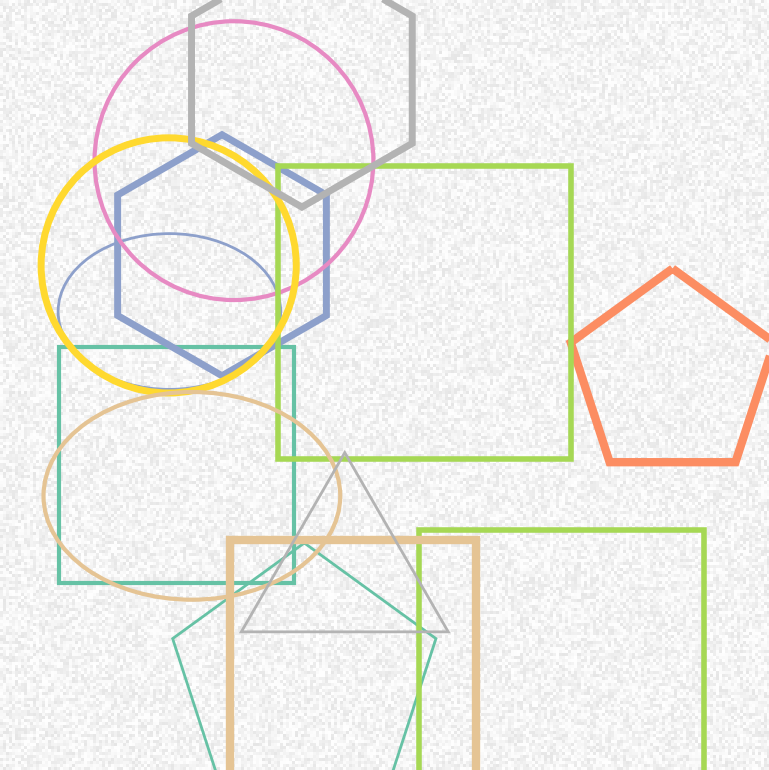[{"shape": "pentagon", "thickness": 1, "radius": 0.9, "center": [0.395, 0.115]}, {"shape": "square", "thickness": 1.5, "radius": 0.77, "center": [0.229, 0.396]}, {"shape": "pentagon", "thickness": 3, "radius": 0.69, "center": [0.873, 0.512]}, {"shape": "hexagon", "thickness": 2.5, "radius": 0.78, "center": [0.288, 0.669]}, {"shape": "oval", "thickness": 1, "radius": 0.72, "center": [0.22, 0.595]}, {"shape": "circle", "thickness": 1.5, "radius": 0.91, "center": [0.304, 0.791]}, {"shape": "square", "thickness": 2, "radius": 0.95, "center": [0.552, 0.595]}, {"shape": "square", "thickness": 2, "radius": 0.92, "center": [0.73, 0.127]}, {"shape": "circle", "thickness": 2.5, "radius": 0.83, "center": [0.219, 0.655]}, {"shape": "square", "thickness": 3, "radius": 0.8, "center": [0.458, 0.138]}, {"shape": "oval", "thickness": 1.5, "radius": 0.96, "center": [0.249, 0.356]}, {"shape": "triangle", "thickness": 1, "radius": 0.78, "center": [0.448, 0.257]}, {"shape": "hexagon", "thickness": 2.5, "radius": 0.83, "center": [0.392, 0.897]}]